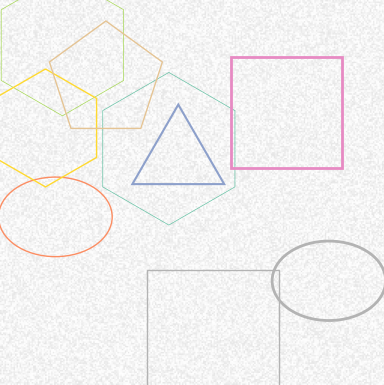[{"shape": "hexagon", "thickness": 0.5, "radius": 0.99, "center": [0.439, 0.614]}, {"shape": "oval", "thickness": 1, "radius": 0.74, "center": [0.144, 0.437]}, {"shape": "triangle", "thickness": 1.5, "radius": 0.69, "center": [0.463, 0.591]}, {"shape": "square", "thickness": 2, "radius": 0.72, "center": [0.745, 0.708]}, {"shape": "hexagon", "thickness": 0.5, "radius": 0.92, "center": [0.162, 0.883]}, {"shape": "hexagon", "thickness": 1, "radius": 0.77, "center": [0.118, 0.668]}, {"shape": "pentagon", "thickness": 1, "radius": 0.77, "center": [0.275, 0.791]}, {"shape": "square", "thickness": 1, "radius": 0.85, "center": [0.554, 0.127]}, {"shape": "oval", "thickness": 2, "radius": 0.74, "center": [0.854, 0.271]}]